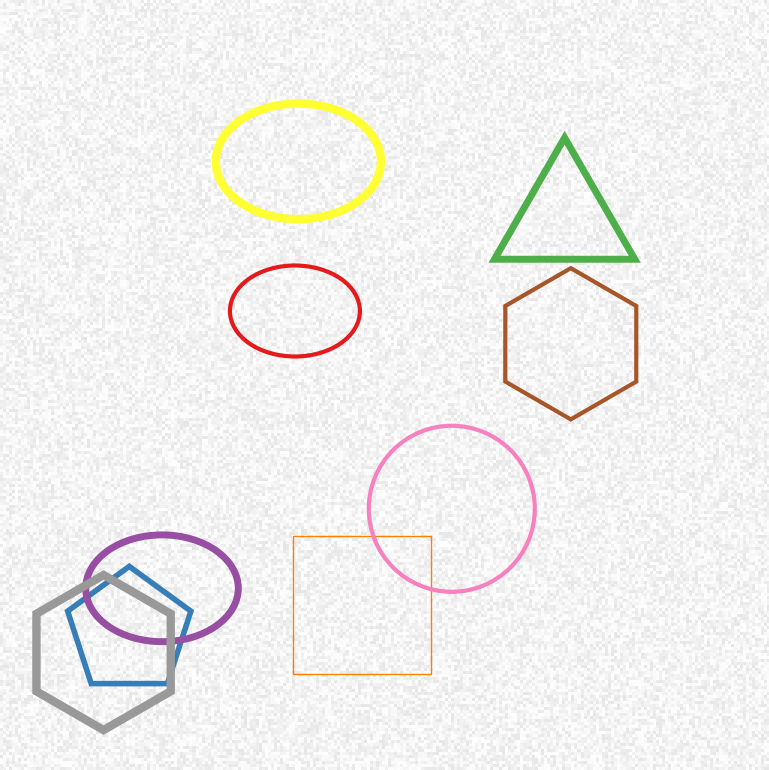[{"shape": "oval", "thickness": 1.5, "radius": 0.42, "center": [0.383, 0.596]}, {"shape": "pentagon", "thickness": 2, "radius": 0.42, "center": [0.168, 0.18]}, {"shape": "triangle", "thickness": 2.5, "radius": 0.53, "center": [0.733, 0.716]}, {"shape": "oval", "thickness": 2.5, "radius": 0.5, "center": [0.21, 0.236]}, {"shape": "square", "thickness": 0.5, "radius": 0.45, "center": [0.471, 0.215]}, {"shape": "oval", "thickness": 3, "radius": 0.54, "center": [0.388, 0.79]}, {"shape": "hexagon", "thickness": 1.5, "radius": 0.49, "center": [0.741, 0.554]}, {"shape": "circle", "thickness": 1.5, "radius": 0.54, "center": [0.587, 0.339]}, {"shape": "hexagon", "thickness": 3, "radius": 0.5, "center": [0.135, 0.153]}]